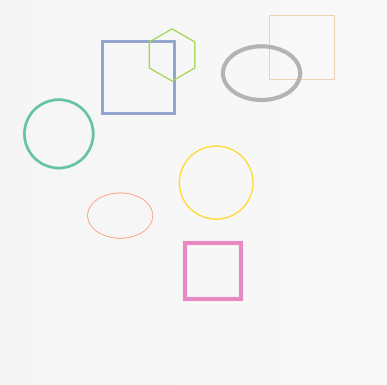[{"shape": "circle", "thickness": 2, "radius": 0.44, "center": [0.152, 0.652]}, {"shape": "oval", "thickness": 0.5, "radius": 0.42, "center": [0.31, 0.44]}, {"shape": "square", "thickness": 2, "radius": 0.46, "center": [0.356, 0.8]}, {"shape": "square", "thickness": 3, "radius": 0.37, "center": [0.549, 0.297]}, {"shape": "hexagon", "thickness": 1, "radius": 0.34, "center": [0.444, 0.857]}, {"shape": "circle", "thickness": 1, "radius": 0.48, "center": [0.558, 0.526]}, {"shape": "square", "thickness": 0.5, "radius": 0.42, "center": [0.779, 0.878]}, {"shape": "oval", "thickness": 3, "radius": 0.5, "center": [0.675, 0.81]}]